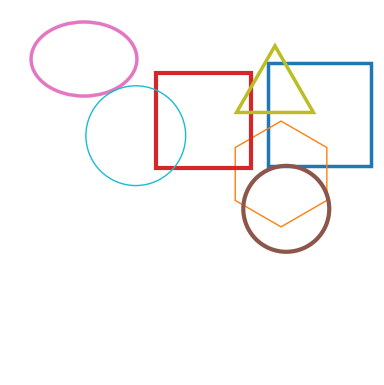[{"shape": "square", "thickness": 2.5, "radius": 0.67, "center": [0.83, 0.702]}, {"shape": "hexagon", "thickness": 1, "radius": 0.69, "center": [0.73, 0.548]}, {"shape": "square", "thickness": 3, "radius": 0.62, "center": [0.528, 0.688]}, {"shape": "circle", "thickness": 3, "radius": 0.56, "center": [0.744, 0.458]}, {"shape": "oval", "thickness": 2.5, "radius": 0.69, "center": [0.218, 0.847]}, {"shape": "triangle", "thickness": 2.5, "radius": 0.58, "center": [0.714, 0.766]}, {"shape": "circle", "thickness": 1, "radius": 0.65, "center": [0.353, 0.648]}]